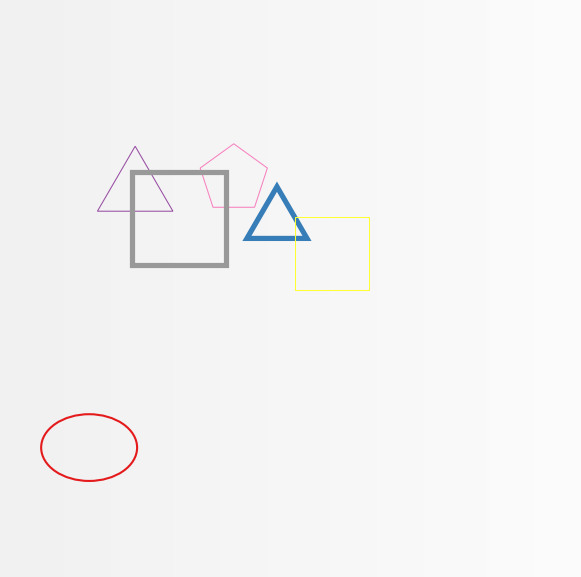[{"shape": "oval", "thickness": 1, "radius": 0.41, "center": [0.153, 0.224]}, {"shape": "triangle", "thickness": 2.5, "radius": 0.3, "center": [0.476, 0.616]}, {"shape": "triangle", "thickness": 0.5, "radius": 0.37, "center": [0.233, 0.671]}, {"shape": "square", "thickness": 0.5, "radius": 0.32, "center": [0.571, 0.56]}, {"shape": "pentagon", "thickness": 0.5, "radius": 0.3, "center": [0.402, 0.689]}, {"shape": "square", "thickness": 2.5, "radius": 0.4, "center": [0.308, 0.621]}]